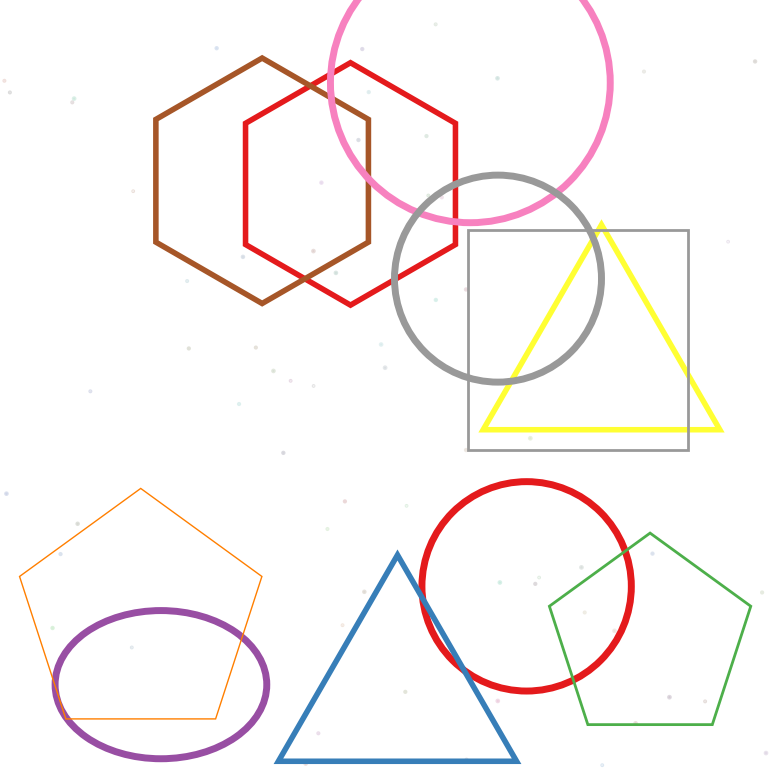[{"shape": "hexagon", "thickness": 2, "radius": 0.79, "center": [0.455, 0.761]}, {"shape": "circle", "thickness": 2.5, "radius": 0.68, "center": [0.684, 0.239]}, {"shape": "triangle", "thickness": 2, "radius": 0.89, "center": [0.516, 0.101]}, {"shape": "pentagon", "thickness": 1, "radius": 0.69, "center": [0.844, 0.17]}, {"shape": "oval", "thickness": 2.5, "radius": 0.69, "center": [0.209, 0.111]}, {"shape": "pentagon", "thickness": 0.5, "radius": 0.83, "center": [0.183, 0.2]}, {"shape": "triangle", "thickness": 2, "radius": 0.89, "center": [0.781, 0.531]}, {"shape": "hexagon", "thickness": 2, "radius": 0.8, "center": [0.34, 0.765]}, {"shape": "circle", "thickness": 2.5, "radius": 0.91, "center": [0.611, 0.892]}, {"shape": "square", "thickness": 1, "radius": 0.71, "center": [0.75, 0.559]}, {"shape": "circle", "thickness": 2.5, "radius": 0.67, "center": [0.647, 0.638]}]